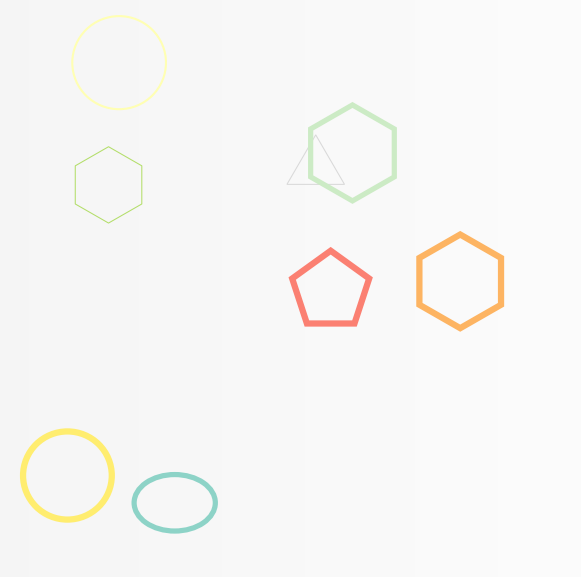[{"shape": "oval", "thickness": 2.5, "radius": 0.35, "center": [0.301, 0.129]}, {"shape": "circle", "thickness": 1, "radius": 0.4, "center": [0.205, 0.891]}, {"shape": "pentagon", "thickness": 3, "radius": 0.35, "center": [0.569, 0.495]}, {"shape": "hexagon", "thickness": 3, "radius": 0.41, "center": [0.792, 0.512]}, {"shape": "hexagon", "thickness": 0.5, "radius": 0.33, "center": [0.187, 0.679]}, {"shape": "triangle", "thickness": 0.5, "radius": 0.29, "center": [0.543, 0.708]}, {"shape": "hexagon", "thickness": 2.5, "radius": 0.42, "center": [0.606, 0.734]}, {"shape": "circle", "thickness": 3, "radius": 0.38, "center": [0.116, 0.176]}]